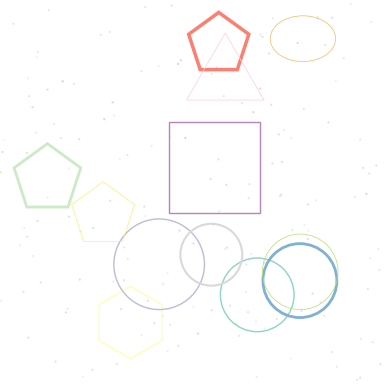[{"shape": "circle", "thickness": 1, "radius": 0.48, "center": [0.668, 0.234]}, {"shape": "hexagon", "thickness": 1, "radius": 0.47, "center": [0.339, 0.162]}, {"shape": "circle", "thickness": 1, "radius": 0.59, "center": [0.413, 0.314]}, {"shape": "pentagon", "thickness": 2.5, "radius": 0.41, "center": [0.568, 0.886]}, {"shape": "circle", "thickness": 2, "radius": 0.48, "center": [0.779, 0.271]}, {"shape": "oval", "thickness": 0.5, "radius": 0.42, "center": [0.787, 0.9]}, {"shape": "circle", "thickness": 0.5, "radius": 0.49, "center": [0.78, 0.294]}, {"shape": "triangle", "thickness": 0.5, "radius": 0.58, "center": [0.585, 0.798]}, {"shape": "circle", "thickness": 1.5, "radius": 0.4, "center": [0.549, 0.338]}, {"shape": "square", "thickness": 1, "radius": 0.59, "center": [0.557, 0.565]}, {"shape": "pentagon", "thickness": 2, "radius": 0.46, "center": [0.123, 0.536]}, {"shape": "pentagon", "thickness": 0.5, "radius": 0.43, "center": [0.268, 0.442]}]